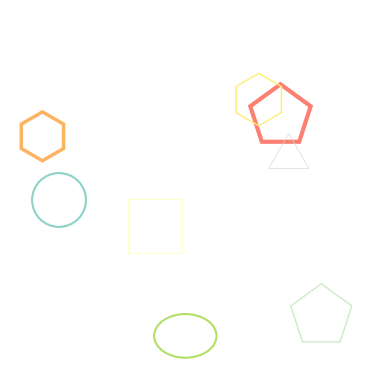[{"shape": "circle", "thickness": 1.5, "radius": 0.35, "center": [0.153, 0.481]}, {"shape": "square", "thickness": 0.5, "radius": 0.35, "center": [0.404, 0.412]}, {"shape": "pentagon", "thickness": 3, "radius": 0.41, "center": [0.729, 0.699]}, {"shape": "hexagon", "thickness": 2.5, "radius": 0.32, "center": [0.11, 0.646]}, {"shape": "oval", "thickness": 1.5, "radius": 0.4, "center": [0.481, 0.128]}, {"shape": "triangle", "thickness": 0.5, "radius": 0.3, "center": [0.75, 0.593]}, {"shape": "pentagon", "thickness": 1, "radius": 0.42, "center": [0.834, 0.18]}, {"shape": "hexagon", "thickness": 1, "radius": 0.34, "center": [0.672, 0.741]}]